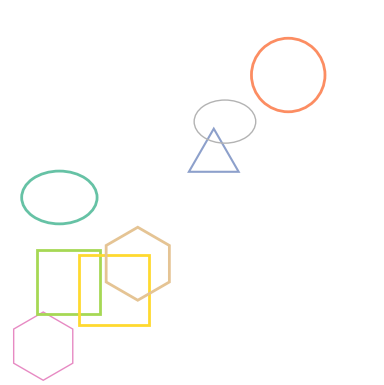[{"shape": "oval", "thickness": 2, "radius": 0.49, "center": [0.154, 0.487]}, {"shape": "circle", "thickness": 2, "radius": 0.48, "center": [0.749, 0.805]}, {"shape": "triangle", "thickness": 1.5, "radius": 0.37, "center": [0.555, 0.591]}, {"shape": "hexagon", "thickness": 1, "radius": 0.44, "center": [0.112, 0.101]}, {"shape": "square", "thickness": 2, "radius": 0.42, "center": [0.178, 0.267]}, {"shape": "square", "thickness": 2, "radius": 0.45, "center": [0.297, 0.247]}, {"shape": "hexagon", "thickness": 2, "radius": 0.47, "center": [0.358, 0.315]}, {"shape": "oval", "thickness": 1, "radius": 0.4, "center": [0.584, 0.684]}]